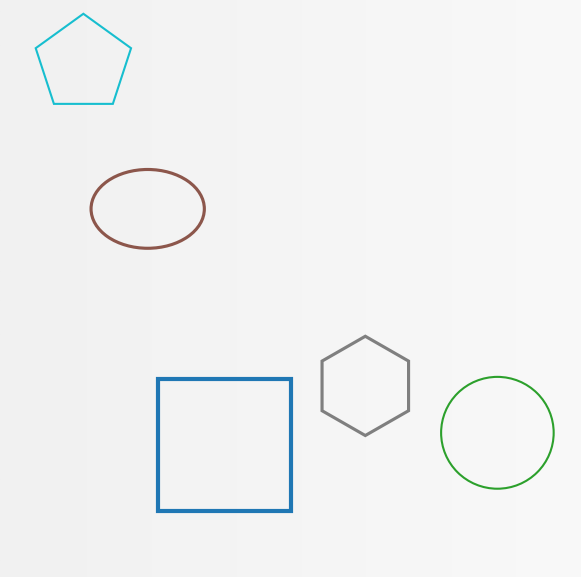[{"shape": "square", "thickness": 2, "radius": 0.57, "center": [0.386, 0.228]}, {"shape": "circle", "thickness": 1, "radius": 0.48, "center": [0.856, 0.25]}, {"shape": "oval", "thickness": 1.5, "radius": 0.49, "center": [0.254, 0.637]}, {"shape": "hexagon", "thickness": 1.5, "radius": 0.43, "center": [0.628, 0.331]}, {"shape": "pentagon", "thickness": 1, "radius": 0.43, "center": [0.143, 0.889]}]